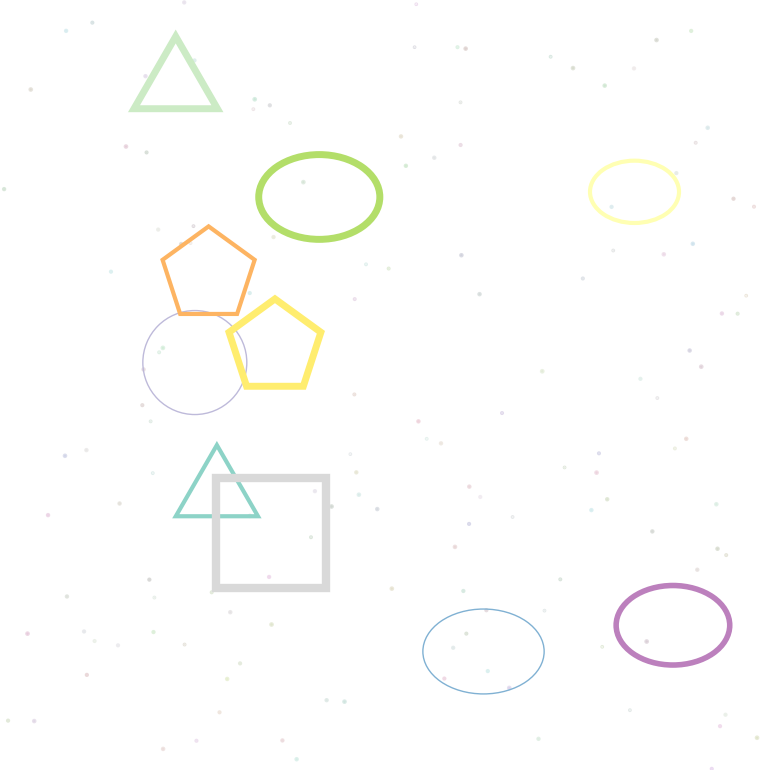[{"shape": "triangle", "thickness": 1.5, "radius": 0.31, "center": [0.282, 0.36]}, {"shape": "oval", "thickness": 1.5, "radius": 0.29, "center": [0.824, 0.751]}, {"shape": "circle", "thickness": 0.5, "radius": 0.34, "center": [0.253, 0.529]}, {"shape": "oval", "thickness": 0.5, "radius": 0.39, "center": [0.628, 0.154]}, {"shape": "pentagon", "thickness": 1.5, "radius": 0.31, "center": [0.271, 0.643]}, {"shape": "oval", "thickness": 2.5, "radius": 0.39, "center": [0.415, 0.744]}, {"shape": "square", "thickness": 3, "radius": 0.36, "center": [0.352, 0.308]}, {"shape": "oval", "thickness": 2, "radius": 0.37, "center": [0.874, 0.188]}, {"shape": "triangle", "thickness": 2.5, "radius": 0.31, "center": [0.228, 0.89]}, {"shape": "pentagon", "thickness": 2.5, "radius": 0.31, "center": [0.357, 0.549]}]